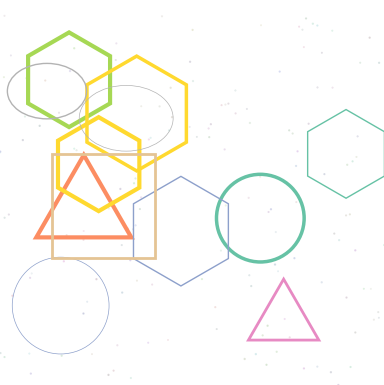[{"shape": "circle", "thickness": 2.5, "radius": 0.57, "center": [0.676, 0.433]}, {"shape": "hexagon", "thickness": 1, "radius": 0.58, "center": [0.899, 0.6]}, {"shape": "triangle", "thickness": 3, "radius": 0.71, "center": [0.218, 0.455]}, {"shape": "circle", "thickness": 0.5, "radius": 0.63, "center": [0.158, 0.206]}, {"shape": "hexagon", "thickness": 1, "radius": 0.71, "center": [0.47, 0.4]}, {"shape": "triangle", "thickness": 2, "radius": 0.53, "center": [0.737, 0.169]}, {"shape": "hexagon", "thickness": 3, "radius": 0.61, "center": [0.179, 0.793]}, {"shape": "hexagon", "thickness": 2.5, "radius": 0.75, "center": [0.355, 0.705]}, {"shape": "hexagon", "thickness": 3, "radius": 0.61, "center": [0.256, 0.574]}, {"shape": "square", "thickness": 2, "radius": 0.67, "center": [0.268, 0.465]}, {"shape": "oval", "thickness": 1, "radius": 0.51, "center": [0.122, 0.763]}, {"shape": "oval", "thickness": 0.5, "radius": 0.61, "center": [0.328, 0.693]}]